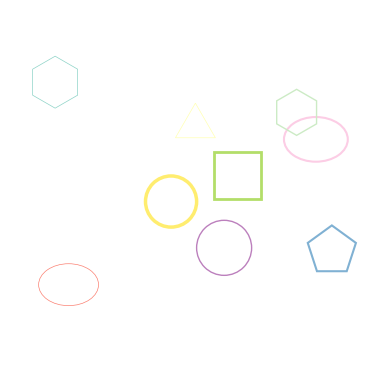[{"shape": "hexagon", "thickness": 0.5, "radius": 0.34, "center": [0.143, 0.787]}, {"shape": "triangle", "thickness": 0.5, "radius": 0.3, "center": [0.508, 0.672]}, {"shape": "oval", "thickness": 0.5, "radius": 0.39, "center": [0.178, 0.261]}, {"shape": "pentagon", "thickness": 1.5, "radius": 0.33, "center": [0.862, 0.349]}, {"shape": "square", "thickness": 2, "radius": 0.3, "center": [0.617, 0.544]}, {"shape": "oval", "thickness": 1.5, "radius": 0.41, "center": [0.82, 0.638]}, {"shape": "circle", "thickness": 1, "radius": 0.36, "center": [0.582, 0.356]}, {"shape": "hexagon", "thickness": 1, "radius": 0.3, "center": [0.77, 0.708]}, {"shape": "circle", "thickness": 2.5, "radius": 0.33, "center": [0.444, 0.477]}]